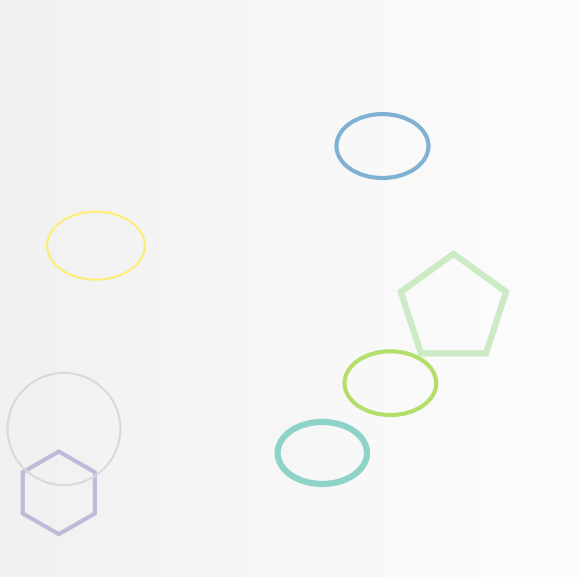[{"shape": "oval", "thickness": 3, "radius": 0.38, "center": [0.555, 0.215]}, {"shape": "hexagon", "thickness": 2, "radius": 0.36, "center": [0.101, 0.146]}, {"shape": "oval", "thickness": 2, "radius": 0.4, "center": [0.658, 0.746]}, {"shape": "oval", "thickness": 2, "radius": 0.39, "center": [0.672, 0.336]}, {"shape": "circle", "thickness": 1, "radius": 0.49, "center": [0.11, 0.256]}, {"shape": "pentagon", "thickness": 3, "radius": 0.48, "center": [0.78, 0.464]}, {"shape": "oval", "thickness": 1, "radius": 0.42, "center": [0.165, 0.574]}]